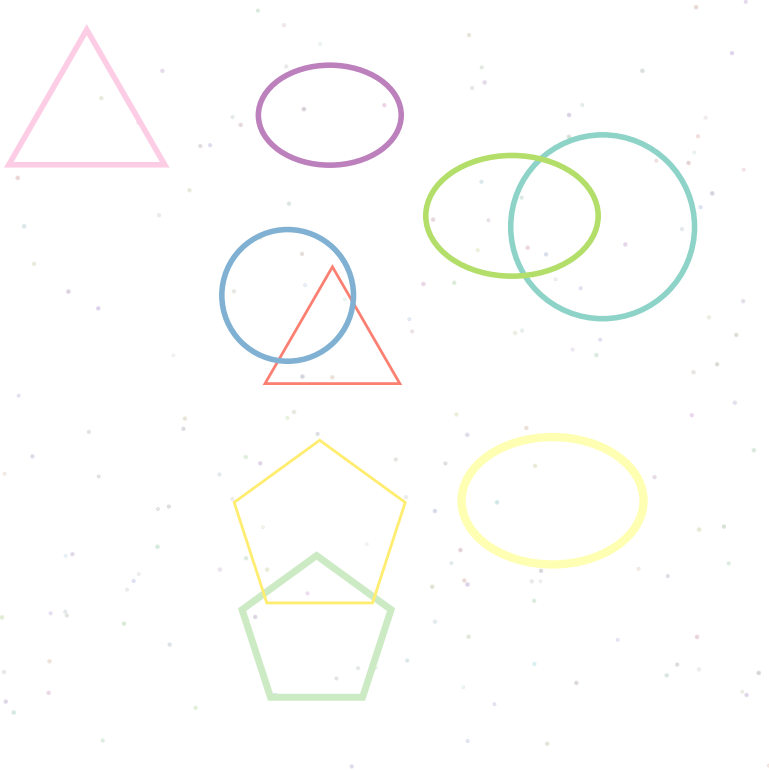[{"shape": "circle", "thickness": 2, "radius": 0.6, "center": [0.783, 0.705]}, {"shape": "oval", "thickness": 3, "radius": 0.59, "center": [0.718, 0.35]}, {"shape": "triangle", "thickness": 1, "radius": 0.51, "center": [0.432, 0.552]}, {"shape": "circle", "thickness": 2, "radius": 0.43, "center": [0.374, 0.616]}, {"shape": "oval", "thickness": 2, "radius": 0.56, "center": [0.665, 0.72]}, {"shape": "triangle", "thickness": 2, "radius": 0.58, "center": [0.113, 0.844]}, {"shape": "oval", "thickness": 2, "radius": 0.46, "center": [0.428, 0.85]}, {"shape": "pentagon", "thickness": 2.5, "radius": 0.51, "center": [0.411, 0.177]}, {"shape": "pentagon", "thickness": 1, "radius": 0.58, "center": [0.415, 0.311]}]